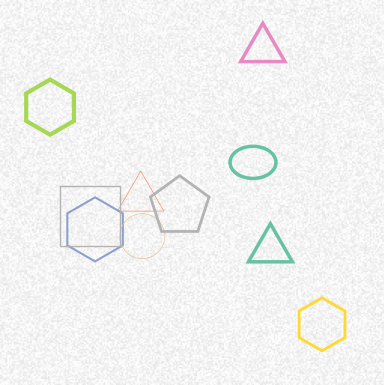[{"shape": "triangle", "thickness": 2.5, "radius": 0.33, "center": [0.702, 0.353]}, {"shape": "oval", "thickness": 2.5, "radius": 0.3, "center": [0.657, 0.578]}, {"shape": "triangle", "thickness": 0.5, "radius": 0.35, "center": [0.366, 0.486]}, {"shape": "hexagon", "thickness": 1.5, "radius": 0.42, "center": [0.247, 0.404]}, {"shape": "triangle", "thickness": 2.5, "radius": 0.33, "center": [0.683, 0.873]}, {"shape": "hexagon", "thickness": 3, "radius": 0.36, "center": [0.13, 0.722]}, {"shape": "hexagon", "thickness": 2, "radius": 0.34, "center": [0.836, 0.158]}, {"shape": "circle", "thickness": 0.5, "radius": 0.29, "center": [0.37, 0.387]}, {"shape": "pentagon", "thickness": 2, "radius": 0.4, "center": [0.467, 0.464]}, {"shape": "square", "thickness": 1, "radius": 0.39, "center": [0.234, 0.439]}]